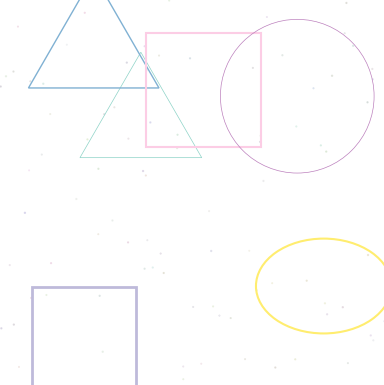[{"shape": "triangle", "thickness": 0.5, "radius": 0.91, "center": [0.366, 0.682]}, {"shape": "square", "thickness": 2, "radius": 0.68, "center": [0.217, 0.12]}, {"shape": "triangle", "thickness": 1, "radius": 0.98, "center": [0.243, 0.869]}, {"shape": "square", "thickness": 1.5, "radius": 0.74, "center": [0.529, 0.767]}, {"shape": "circle", "thickness": 0.5, "radius": 1.0, "center": [0.772, 0.75]}, {"shape": "oval", "thickness": 1.5, "radius": 0.88, "center": [0.841, 0.257]}]